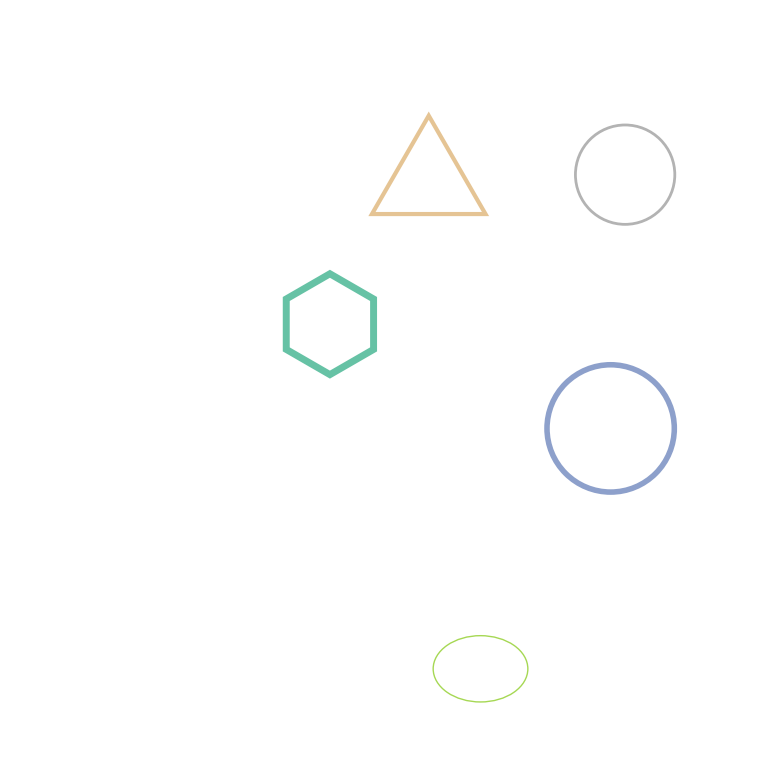[{"shape": "hexagon", "thickness": 2.5, "radius": 0.33, "center": [0.428, 0.579]}, {"shape": "circle", "thickness": 2, "radius": 0.41, "center": [0.793, 0.444]}, {"shape": "oval", "thickness": 0.5, "radius": 0.31, "center": [0.624, 0.131]}, {"shape": "triangle", "thickness": 1.5, "radius": 0.43, "center": [0.557, 0.765]}, {"shape": "circle", "thickness": 1, "radius": 0.32, "center": [0.812, 0.773]}]